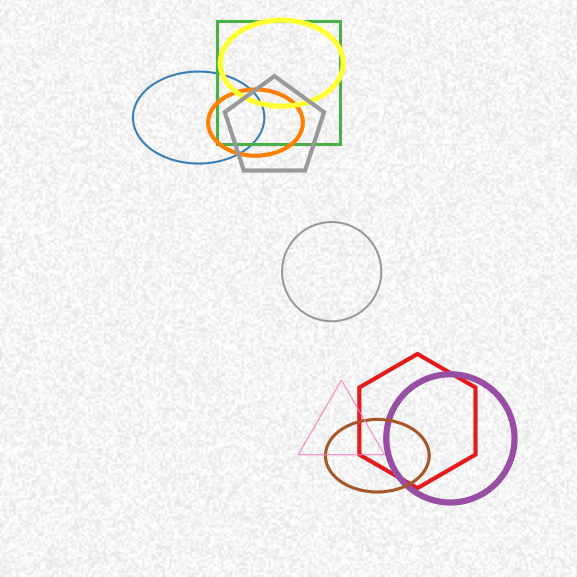[{"shape": "hexagon", "thickness": 2, "radius": 0.58, "center": [0.723, 0.27]}, {"shape": "oval", "thickness": 1, "radius": 0.57, "center": [0.344, 0.796]}, {"shape": "square", "thickness": 1.5, "radius": 0.53, "center": [0.482, 0.856]}, {"shape": "circle", "thickness": 3, "radius": 0.56, "center": [0.78, 0.24]}, {"shape": "oval", "thickness": 2, "radius": 0.41, "center": [0.442, 0.787]}, {"shape": "oval", "thickness": 2.5, "radius": 0.53, "center": [0.488, 0.89]}, {"shape": "oval", "thickness": 1.5, "radius": 0.45, "center": [0.653, 0.21]}, {"shape": "triangle", "thickness": 0.5, "radius": 0.43, "center": [0.591, 0.255]}, {"shape": "pentagon", "thickness": 2, "radius": 0.45, "center": [0.475, 0.777]}, {"shape": "circle", "thickness": 1, "radius": 0.43, "center": [0.574, 0.529]}]